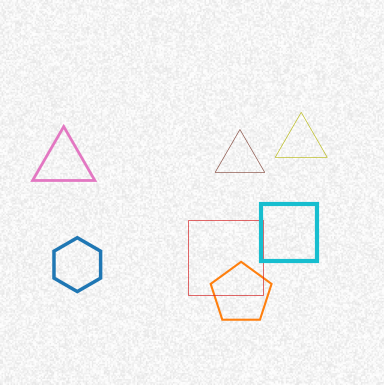[{"shape": "hexagon", "thickness": 2.5, "radius": 0.35, "center": [0.201, 0.313]}, {"shape": "pentagon", "thickness": 1.5, "radius": 0.42, "center": [0.626, 0.237]}, {"shape": "square", "thickness": 0.5, "radius": 0.48, "center": [0.586, 0.33]}, {"shape": "triangle", "thickness": 0.5, "radius": 0.37, "center": [0.623, 0.589]}, {"shape": "triangle", "thickness": 2, "radius": 0.47, "center": [0.166, 0.578]}, {"shape": "triangle", "thickness": 0.5, "radius": 0.39, "center": [0.782, 0.63]}, {"shape": "square", "thickness": 3, "radius": 0.37, "center": [0.75, 0.396]}]